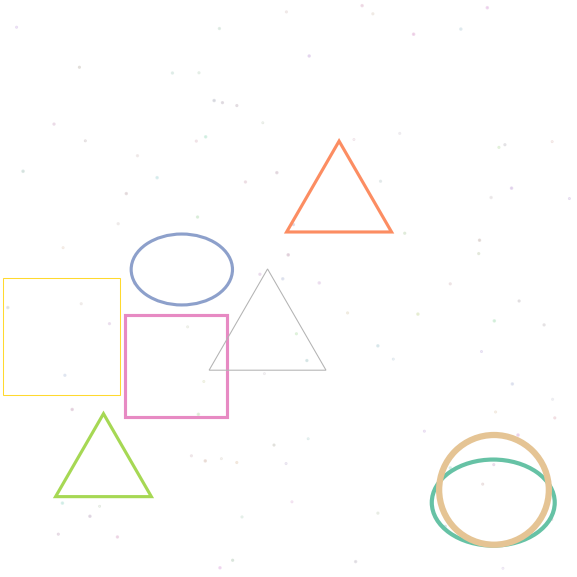[{"shape": "oval", "thickness": 2, "radius": 0.53, "center": [0.854, 0.129]}, {"shape": "triangle", "thickness": 1.5, "radius": 0.52, "center": [0.587, 0.65]}, {"shape": "oval", "thickness": 1.5, "radius": 0.44, "center": [0.315, 0.532]}, {"shape": "square", "thickness": 1.5, "radius": 0.44, "center": [0.305, 0.366]}, {"shape": "triangle", "thickness": 1.5, "radius": 0.48, "center": [0.179, 0.187]}, {"shape": "square", "thickness": 0.5, "radius": 0.51, "center": [0.106, 0.417]}, {"shape": "circle", "thickness": 3, "radius": 0.47, "center": [0.855, 0.151]}, {"shape": "triangle", "thickness": 0.5, "radius": 0.58, "center": [0.463, 0.417]}]